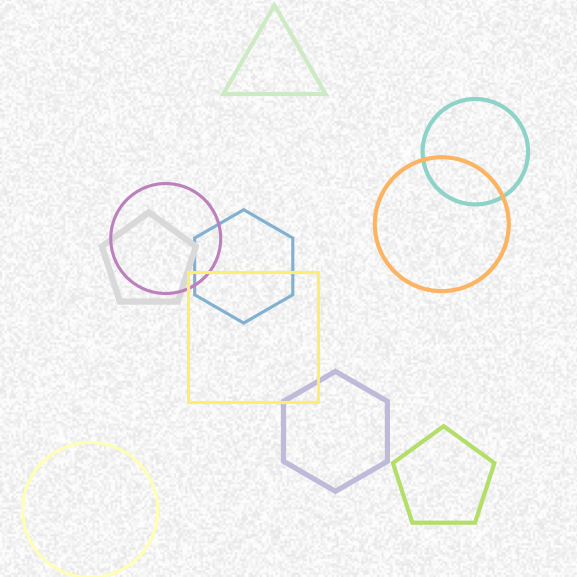[{"shape": "circle", "thickness": 2, "radius": 0.46, "center": [0.823, 0.736]}, {"shape": "circle", "thickness": 1.5, "radius": 0.58, "center": [0.156, 0.116]}, {"shape": "hexagon", "thickness": 2.5, "radius": 0.52, "center": [0.581, 0.252]}, {"shape": "hexagon", "thickness": 1.5, "radius": 0.49, "center": [0.422, 0.538]}, {"shape": "circle", "thickness": 2, "radius": 0.58, "center": [0.765, 0.611]}, {"shape": "pentagon", "thickness": 2, "radius": 0.46, "center": [0.768, 0.169]}, {"shape": "pentagon", "thickness": 3, "radius": 0.43, "center": [0.258, 0.546]}, {"shape": "circle", "thickness": 1.5, "radius": 0.48, "center": [0.287, 0.586]}, {"shape": "triangle", "thickness": 2, "radius": 0.51, "center": [0.475, 0.888]}, {"shape": "square", "thickness": 1.5, "radius": 0.56, "center": [0.438, 0.415]}]